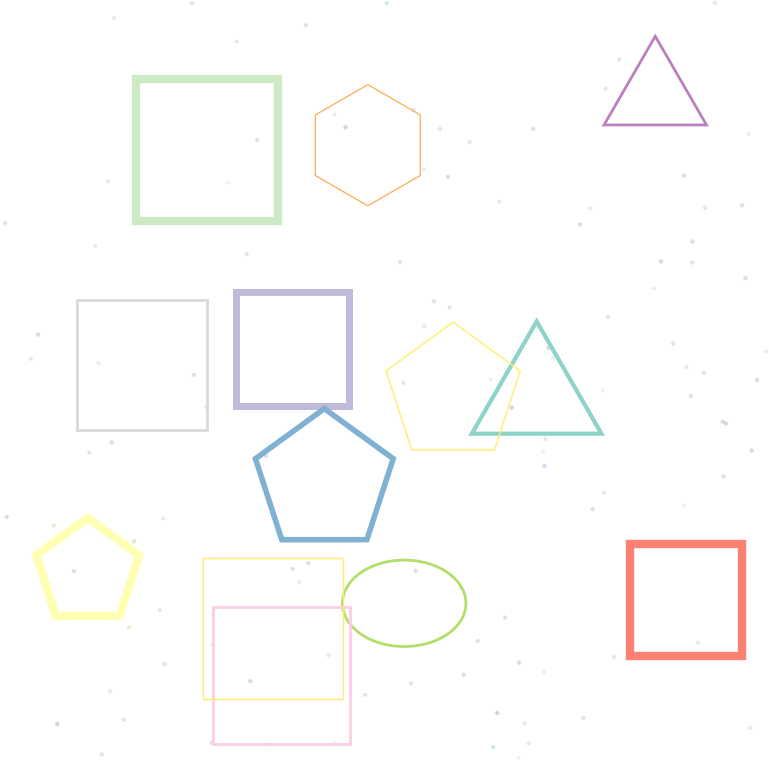[{"shape": "triangle", "thickness": 1.5, "radius": 0.49, "center": [0.697, 0.485]}, {"shape": "pentagon", "thickness": 3, "radius": 0.35, "center": [0.114, 0.257]}, {"shape": "square", "thickness": 2.5, "radius": 0.37, "center": [0.38, 0.547]}, {"shape": "square", "thickness": 3, "radius": 0.36, "center": [0.891, 0.221]}, {"shape": "pentagon", "thickness": 2, "radius": 0.47, "center": [0.421, 0.375]}, {"shape": "hexagon", "thickness": 0.5, "radius": 0.39, "center": [0.478, 0.811]}, {"shape": "oval", "thickness": 1, "radius": 0.4, "center": [0.525, 0.216]}, {"shape": "square", "thickness": 1, "radius": 0.44, "center": [0.366, 0.123]}, {"shape": "square", "thickness": 1, "radius": 0.42, "center": [0.184, 0.526]}, {"shape": "triangle", "thickness": 1, "radius": 0.38, "center": [0.851, 0.876]}, {"shape": "square", "thickness": 3, "radius": 0.46, "center": [0.268, 0.805]}, {"shape": "pentagon", "thickness": 0.5, "radius": 0.46, "center": [0.588, 0.49]}, {"shape": "square", "thickness": 0.5, "radius": 0.46, "center": [0.355, 0.184]}]